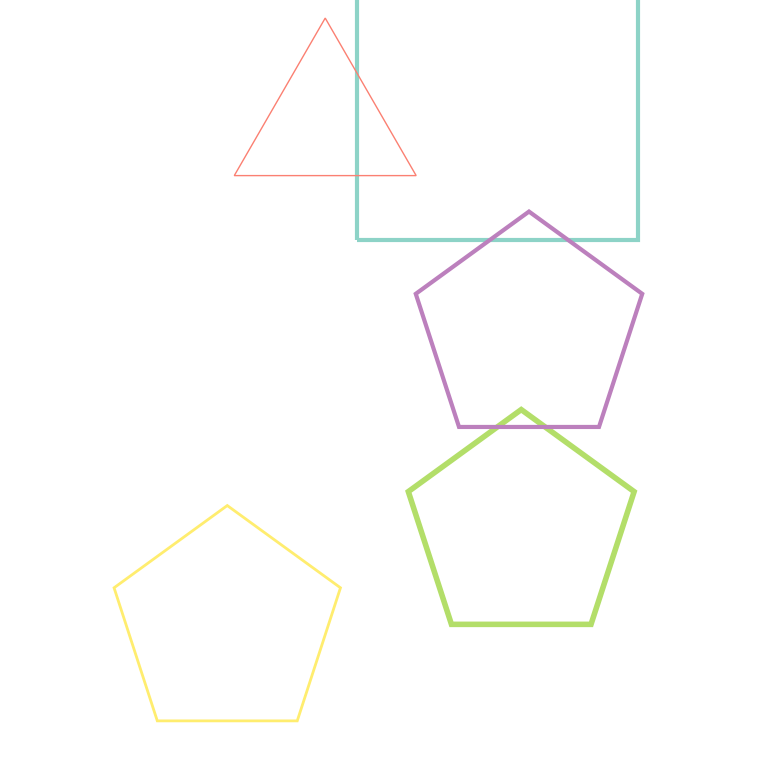[{"shape": "square", "thickness": 1.5, "radius": 0.91, "center": [0.646, 0.871]}, {"shape": "triangle", "thickness": 0.5, "radius": 0.68, "center": [0.422, 0.84]}, {"shape": "pentagon", "thickness": 2, "radius": 0.77, "center": [0.677, 0.314]}, {"shape": "pentagon", "thickness": 1.5, "radius": 0.77, "center": [0.687, 0.571]}, {"shape": "pentagon", "thickness": 1, "radius": 0.77, "center": [0.295, 0.189]}]